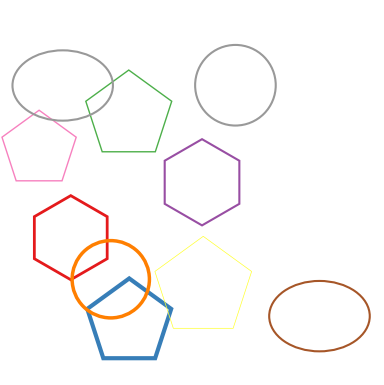[{"shape": "hexagon", "thickness": 2, "radius": 0.55, "center": [0.184, 0.383]}, {"shape": "pentagon", "thickness": 3, "radius": 0.57, "center": [0.336, 0.162]}, {"shape": "pentagon", "thickness": 1, "radius": 0.59, "center": [0.334, 0.701]}, {"shape": "hexagon", "thickness": 1.5, "radius": 0.56, "center": [0.525, 0.527]}, {"shape": "circle", "thickness": 2.5, "radius": 0.5, "center": [0.288, 0.275]}, {"shape": "pentagon", "thickness": 0.5, "radius": 0.66, "center": [0.528, 0.254]}, {"shape": "oval", "thickness": 1.5, "radius": 0.65, "center": [0.83, 0.179]}, {"shape": "pentagon", "thickness": 1, "radius": 0.51, "center": [0.102, 0.612]}, {"shape": "circle", "thickness": 1.5, "radius": 0.52, "center": [0.612, 0.779]}, {"shape": "oval", "thickness": 1.5, "radius": 0.65, "center": [0.163, 0.778]}]